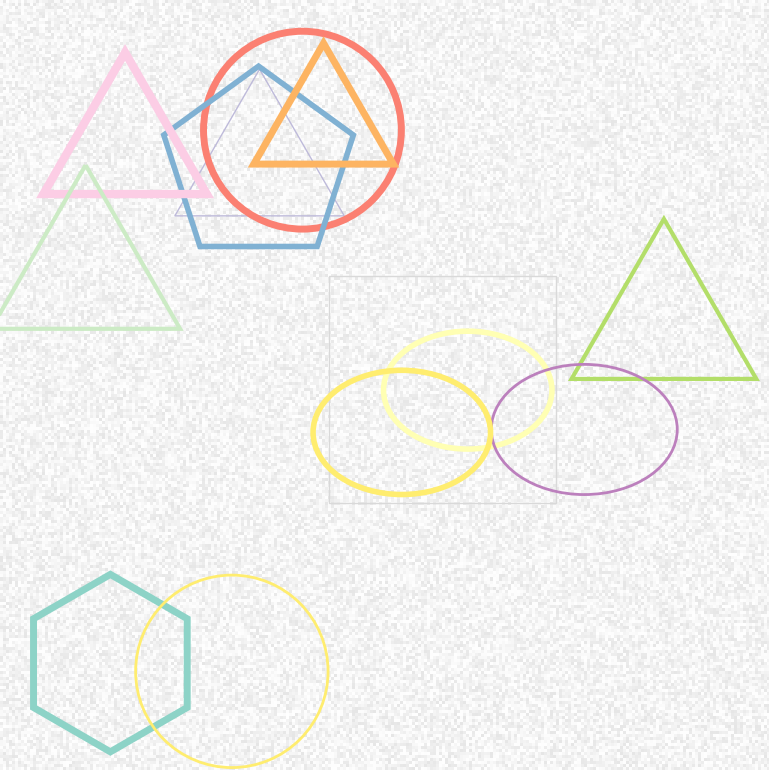[{"shape": "hexagon", "thickness": 2.5, "radius": 0.58, "center": [0.143, 0.139]}, {"shape": "oval", "thickness": 2, "radius": 0.55, "center": [0.607, 0.493]}, {"shape": "triangle", "thickness": 0.5, "radius": 0.63, "center": [0.337, 0.783]}, {"shape": "circle", "thickness": 2.5, "radius": 0.64, "center": [0.393, 0.831]}, {"shape": "pentagon", "thickness": 2, "radius": 0.65, "center": [0.336, 0.785]}, {"shape": "triangle", "thickness": 2.5, "radius": 0.52, "center": [0.42, 0.839]}, {"shape": "triangle", "thickness": 1.5, "radius": 0.69, "center": [0.862, 0.577]}, {"shape": "triangle", "thickness": 3, "radius": 0.61, "center": [0.162, 0.809]}, {"shape": "square", "thickness": 0.5, "radius": 0.74, "center": [0.575, 0.494]}, {"shape": "oval", "thickness": 1, "radius": 0.6, "center": [0.759, 0.442]}, {"shape": "triangle", "thickness": 1.5, "radius": 0.71, "center": [0.111, 0.644]}, {"shape": "oval", "thickness": 2, "radius": 0.58, "center": [0.522, 0.438]}, {"shape": "circle", "thickness": 1, "radius": 0.62, "center": [0.301, 0.128]}]